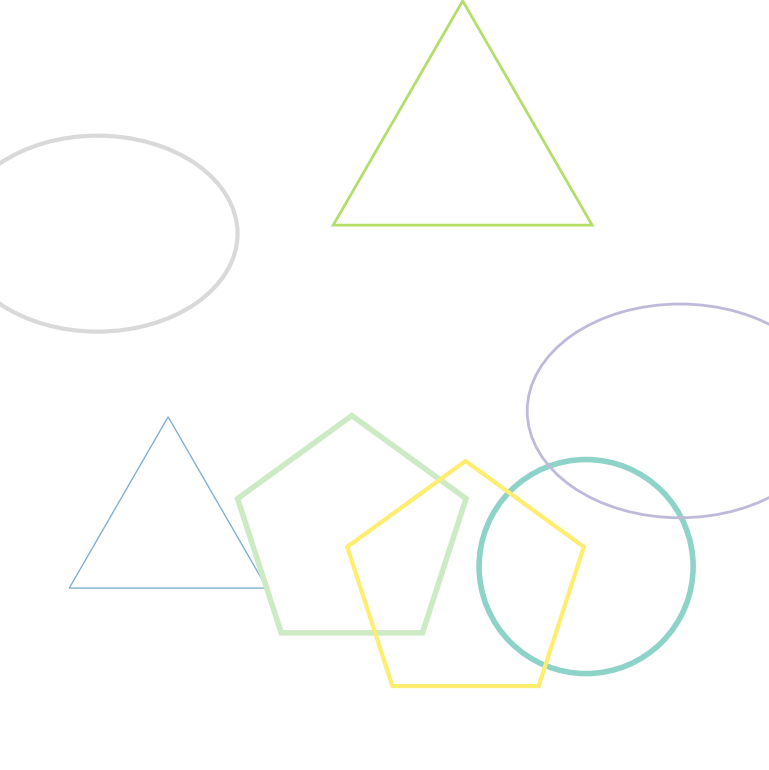[{"shape": "circle", "thickness": 2, "radius": 0.69, "center": [0.761, 0.264]}, {"shape": "oval", "thickness": 1, "radius": 0.99, "center": [0.883, 0.466]}, {"shape": "triangle", "thickness": 0.5, "radius": 0.74, "center": [0.218, 0.31]}, {"shape": "triangle", "thickness": 1, "radius": 0.97, "center": [0.601, 0.805]}, {"shape": "oval", "thickness": 1.5, "radius": 0.91, "center": [0.127, 0.697]}, {"shape": "pentagon", "thickness": 2, "radius": 0.78, "center": [0.457, 0.304]}, {"shape": "pentagon", "thickness": 1.5, "radius": 0.81, "center": [0.605, 0.24]}]